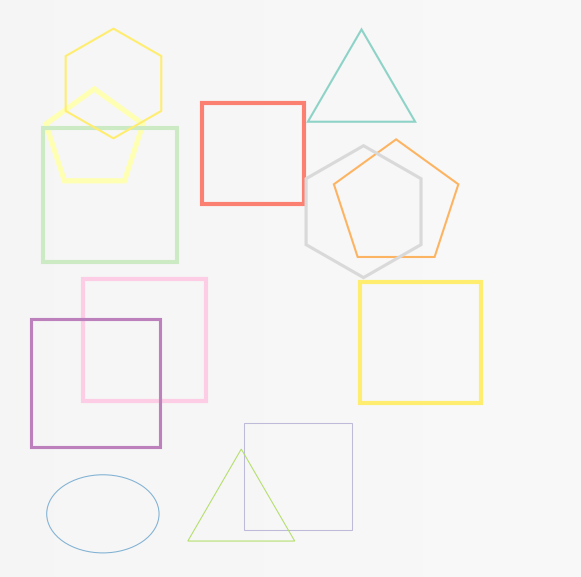[{"shape": "triangle", "thickness": 1, "radius": 0.53, "center": [0.622, 0.842]}, {"shape": "pentagon", "thickness": 2.5, "radius": 0.44, "center": [0.162, 0.757]}, {"shape": "square", "thickness": 0.5, "radius": 0.46, "center": [0.513, 0.174]}, {"shape": "square", "thickness": 2, "radius": 0.44, "center": [0.435, 0.733]}, {"shape": "oval", "thickness": 0.5, "radius": 0.48, "center": [0.177, 0.109]}, {"shape": "pentagon", "thickness": 1, "radius": 0.56, "center": [0.682, 0.645]}, {"shape": "triangle", "thickness": 0.5, "radius": 0.53, "center": [0.415, 0.115]}, {"shape": "square", "thickness": 2, "radius": 0.53, "center": [0.248, 0.41]}, {"shape": "hexagon", "thickness": 1.5, "radius": 0.57, "center": [0.625, 0.633]}, {"shape": "square", "thickness": 1.5, "radius": 0.56, "center": [0.164, 0.336]}, {"shape": "square", "thickness": 2, "radius": 0.58, "center": [0.189, 0.661]}, {"shape": "square", "thickness": 2, "radius": 0.52, "center": [0.724, 0.406]}, {"shape": "hexagon", "thickness": 1, "radius": 0.47, "center": [0.195, 0.855]}]